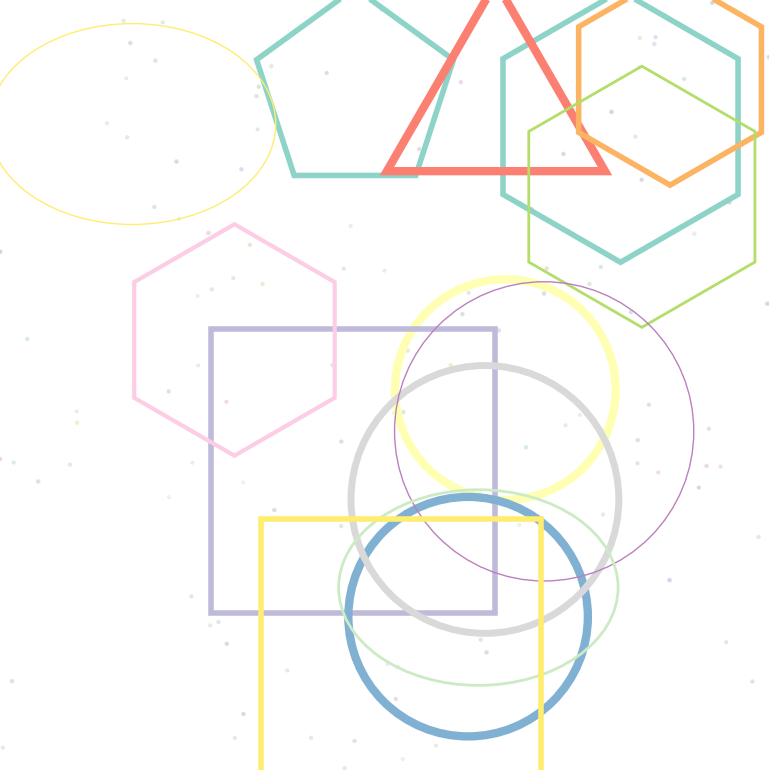[{"shape": "hexagon", "thickness": 2, "radius": 0.88, "center": [0.806, 0.836]}, {"shape": "pentagon", "thickness": 2, "radius": 0.67, "center": [0.461, 0.881]}, {"shape": "circle", "thickness": 3, "radius": 0.72, "center": [0.656, 0.494]}, {"shape": "square", "thickness": 2, "radius": 0.92, "center": [0.458, 0.388]}, {"shape": "triangle", "thickness": 3, "radius": 0.82, "center": [0.644, 0.859]}, {"shape": "circle", "thickness": 3, "radius": 0.78, "center": [0.608, 0.199]}, {"shape": "hexagon", "thickness": 2, "radius": 0.69, "center": [0.87, 0.897]}, {"shape": "hexagon", "thickness": 1, "radius": 0.85, "center": [0.834, 0.744]}, {"shape": "hexagon", "thickness": 1.5, "radius": 0.75, "center": [0.304, 0.558]}, {"shape": "circle", "thickness": 2.5, "radius": 0.87, "center": [0.63, 0.351]}, {"shape": "circle", "thickness": 0.5, "radius": 0.97, "center": [0.707, 0.44]}, {"shape": "oval", "thickness": 1, "radius": 0.91, "center": [0.621, 0.237]}, {"shape": "oval", "thickness": 0.5, "radius": 0.93, "center": [0.172, 0.839]}, {"shape": "square", "thickness": 2, "radius": 0.91, "center": [0.521, 0.144]}]